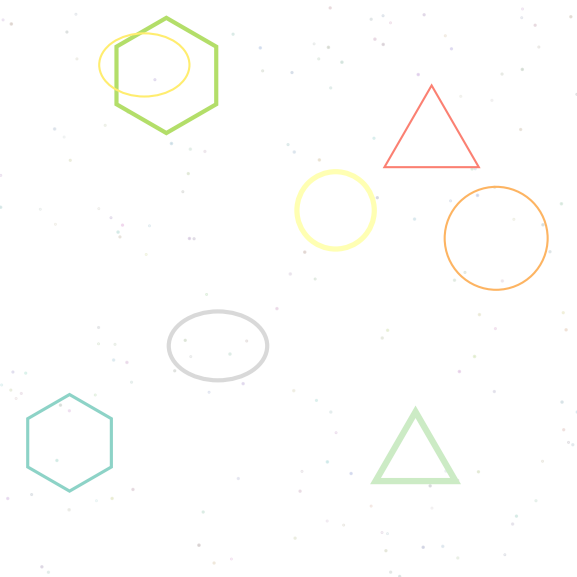[{"shape": "hexagon", "thickness": 1.5, "radius": 0.42, "center": [0.12, 0.232]}, {"shape": "circle", "thickness": 2.5, "radius": 0.33, "center": [0.581, 0.635]}, {"shape": "triangle", "thickness": 1, "radius": 0.47, "center": [0.747, 0.757]}, {"shape": "circle", "thickness": 1, "radius": 0.45, "center": [0.859, 0.586]}, {"shape": "hexagon", "thickness": 2, "radius": 0.5, "center": [0.288, 0.868]}, {"shape": "oval", "thickness": 2, "radius": 0.43, "center": [0.377, 0.4]}, {"shape": "triangle", "thickness": 3, "radius": 0.4, "center": [0.72, 0.206]}, {"shape": "oval", "thickness": 1, "radius": 0.39, "center": [0.25, 0.887]}]